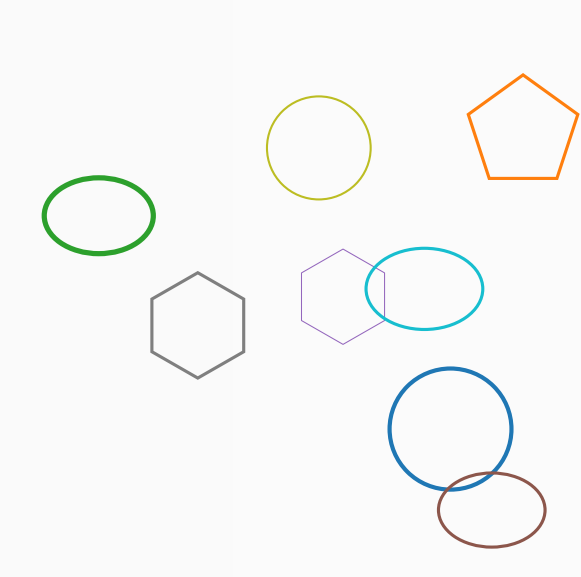[{"shape": "circle", "thickness": 2, "radius": 0.52, "center": [0.775, 0.256]}, {"shape": "pentagon", "thickness": 1.5, "radius": 0.5, "center": [0.9, 0.77]}, {"shape": "oval", "thickness": 2.5, "radius": 0.47, "center": [0.17, 0.626]}, {"shape": "hexagon", "thickness": 0.5, "radius": 0.41, "center": [0.59, 0.485]}, {"shape": "oval", "thickness": 1.5, "radius": 0.46, "center": [0.846, 0.116]}, {"shape": "hexagon", "thickness": 1.5, "radius": 0.46, "center": [0.34, 0.436]}, {"shape": "circle", "thickness": 1, "radius": 0.45, "center": [0.549, 0.743]}, {"shape": "oval", "thickness": 1.5, "radius": 0.5, "center": [0.73, 0.499]}]